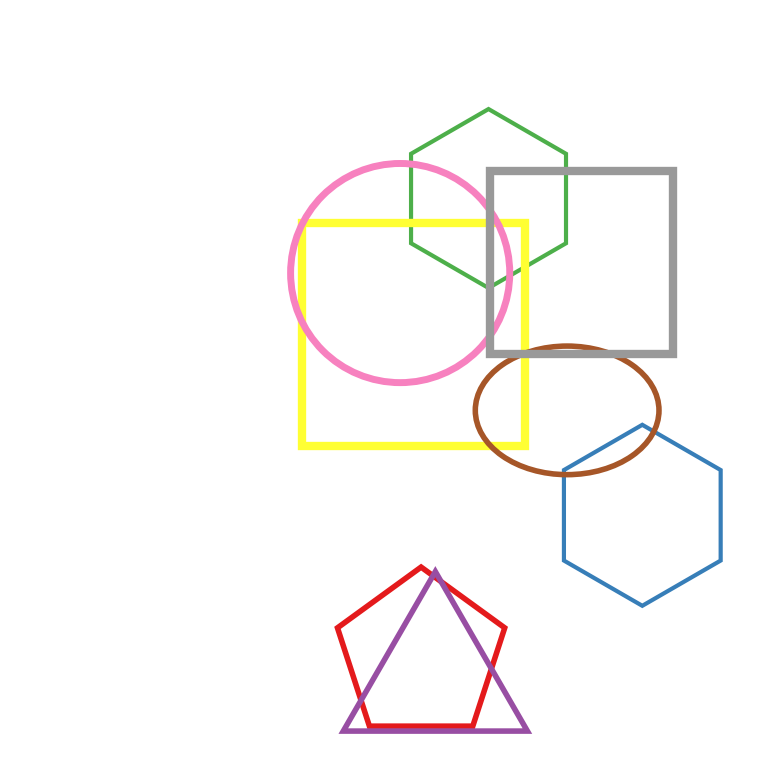[{"shape": "pentagon", "thickness": 2, "radius": 0.57, "center": [0.547, 0.149]}, {"shape": "hexagon", "thickness": 1.5, "radius": 0.59, "center": [0.834, 0.331]}, {"shape": "hexagon", "thickness": 1.5, "radius": 0.58, "center": [0.634, 0.742]}, {"shape": "triangle", "thickness": 2, "radius": 0.69, "center": [0.565, 0.12]}, {"shape": "square", "thickness": 3, "radius": 0.72, "center": [0.537, 0.566]}, {"shape": "oval", "thickness": 2, "radius": 0.6, "center": [0.737, 0.467]}, {"shape": "circle", "thickness": 2.5, "radius": 0.71, "center": [0.52, 0.645]}, {"shape": "square", "thickness": 3, "radius": 0.59, "center": [0.756, 0.66]}]